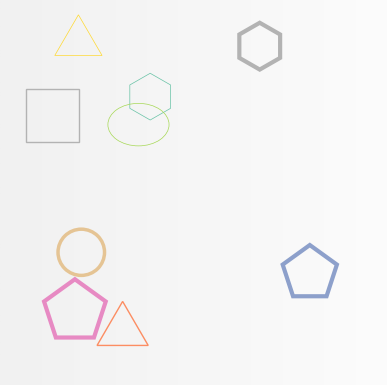[{"shape": "hexagon", "thickness": 0.5, "radius": 0.3, "center": [0.388, 0.749]}, {"shape": "triangle", "thickness": 1, "radius": 0.38, "center": [0.316, 0.141]}, {"shape": "pentagon", "thickness": 3, "radius": 0.37, "center": [0.799, 0.29]}, {"shape": "pentagon", "thickness": 3, "radius": 0.42, "center": [0.193, 0.191]}, {"shape": "oval", "thickness": 0.5, "radius": 0.39, "center": [0.357, 0.676]}, {"shape": "triangle", "thickness": 0.5, "radius": 0.35, "center": [0.202, 0.891]}, {"shape": "circle", "thickness": 2.5, "radius": 0.3, "center": [0.21, 0.345]}, {"shape": "hexagon", "thickness": 3, "radius": 0.3, "center": [0.67, 0.88]}, {"shape": "square", "thickness": 1, "radius": 0.34, "center": [0.136, 0.701]}]